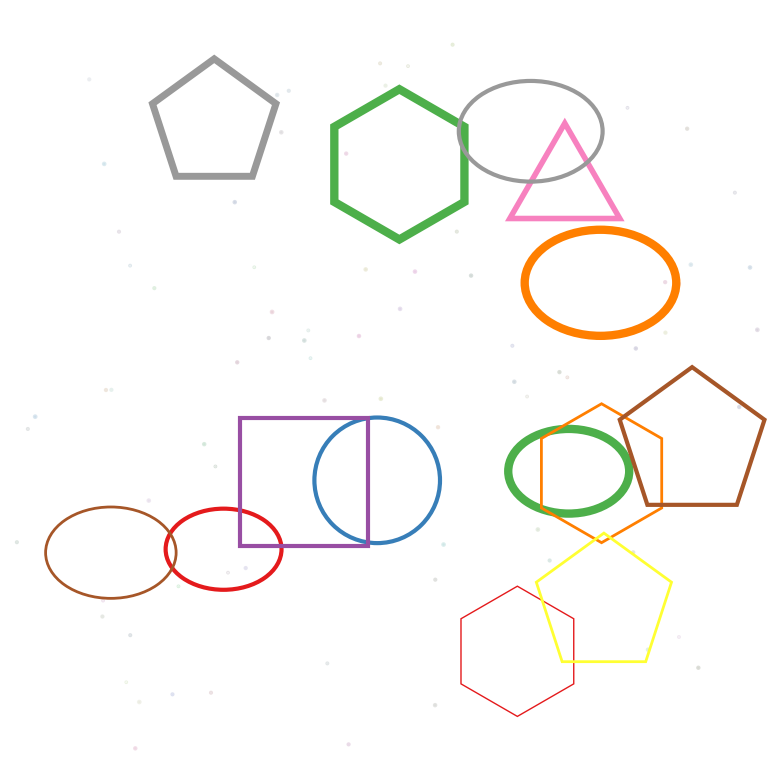[{"shape": "hexagon", "thickness": 0.5, "radius": 0.42, "center": [0.672, 0.154]}, {"shape": "oval", "thickness": 1.5, "radius": 0.38, "center": [0.29, 0.287]}, {"shape": "circle", "thickness": 1.5, "radius": 0.41, "center": [0.49, 0.376]}, {"shape": "hexagon", "thickness": 3, "radius": 0.49, "center": [0.519, 0.787]}, {"shape": "oval", "thickness": 3, "radius": 0.39, "center": [0.739, 0.388]}, {"shape": "square", "thickness": 1.5, "radius": 0.42, "center": [0.395, 0.374]}, {"shape": "oval", "thickness": 3, "radius": 0.49, "center": [0.78, 0.633]}, {"shape": "hexagon", "thickness": 1, "radius": 0.45, "center": [0.781, 0.385]}, {"shape": "pentagon", "thickness": 1, "radius": 0.46, "center": [0.784, 0.215]}, {"shape": "oval", "thickness": 1, "radius": 0.42, "center": [0.144, 0.282]}, {"shape": "pentagon", "thickness": 1.5, "radius": 0.49, "center": [0.899, 0.424]}, {"shape": "triangle", "thickness": 2, "radius": 0.41, "center": [0.733, 0.757]}, {"shape": "pentagon", "thickness": 2.5, "radius": 0.42, "center": [0.278, 0.839]}, {"shape": "oval", "thickness": 1.5, "radius": 0.47, "center": [0.689, 0.83]}]